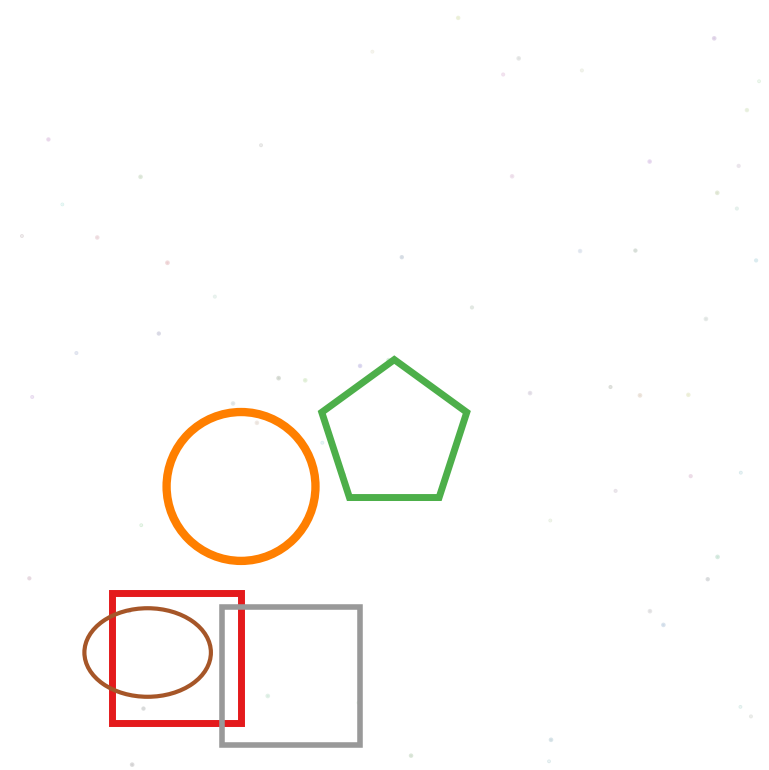[{"shape": "square", "thickness": 2.5, "radius": 0.42, "center": [0.229, 0.145]}, {"shape": "pentagon", "thickness": 2.5, "radius": 0.5, "center": [0.512, 0.434]}, {"shape": "circle", "thickness": 3, "radius": 0.48, "center": [0.313, 0.368]}, {"shape": "oval", "thickness": 1.5, "radius": 0.41, "center": [0.192, 0.153]}, {"shape": "square", "thickness": 2, "radius": 0.45, "center": [0.378, 0.122]}]